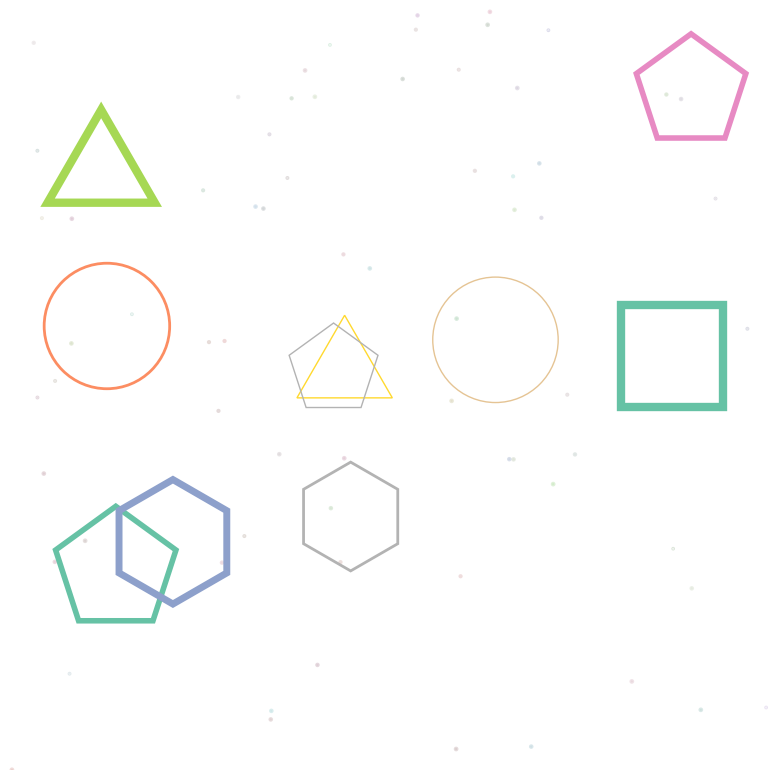[{"shape": "pentagon", "thickness": 2, "radius": 0.41, "center": [0.15, 0.26]}, {"shape": "square", "thickness": 3, "radius": 0.33, "center": [0.872, 0.537]}, {"shape": "circle", "thickness": 1, "radius": 0.41, "center": [0.139, 0.577]}, {"shape": "hexagon", "thickness": 2.5, "radius": 0.4, "center": [0.225, 0.296]}, {"shape": "pentagon", "thickness": 2, "radius": 0.37, "center": [0.898, 0.881]}, {"shape": "triangle", "thickness": 3, "radius": 0.4, "center": [0.131, 0.777]}, {"shape": "triangle", "thickness": 0.5, "radius": 0.36, "center": [0.448, 0.519]}, {"shape": "circle", "thickness": 0.5, "radius": 0.41, "center": [0.643, 0.559]}, {"shape": "pentagon", "thickness": 0.5, "radius": 0.3, "center": [0.433, 0.52]}, {"shape": "hexagon", "thickness": 1, "radius": 0.35, "center": [0.455, 0.329]}]